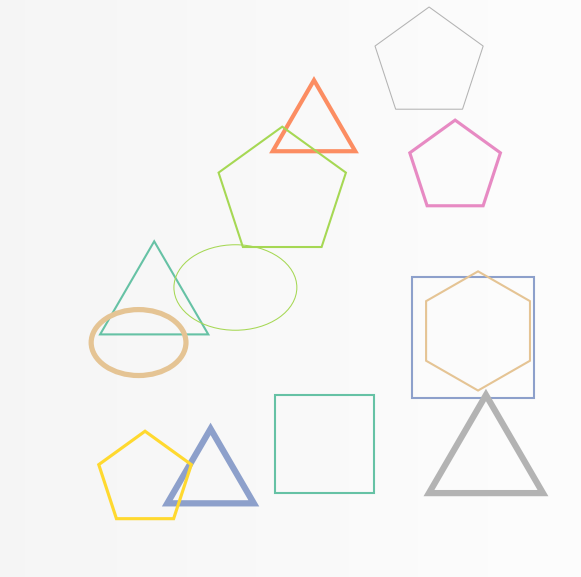[{"shape": "square", "thickness": 1, "radius": 0.42, "center": [0.559, 0.23]}, {"shape": "triangle", "thickness": 1, "radius": 0.54, "center": [0.265, 0.474]}, {"shape": "triangle", "thickness": 2, "radius": 0.41, "center": [0.54, 0.778]}, {"shape": "square", "thickness": 1, "radius": 0.53, "center": [0.814, 0.414]}, {"shape": "triangle", "thickness": 3, "radius": 0.43, "center": [0.362, 0.171]}, {"shape": "pentagon", "thickness": 1.5, "radius": 0.41, "center": [0.783, 0.709]}, {"shape": "pentagon", "thickness": 1, "radius": 0.58, "center": [0.486, 0.665]}, {"shape": "oval", "thickness": 0.5, "radius": 0.53, "center": [0.405, 0.501]}, {"shape": "pentagon", "thickness": 1.5, "radius": 0.42, "center": [0.25, 0.169]}, {"shape": "hexagon", "thickness": 1, "radius": 0.52, "center": [0.822, 0.426]}, {"shape": "oval", "thickness": 2.5, "radius": 0.41, "center": [0.238, 0.406]}, {"shape": "pentagon", "thickness": 0.5, "radius": 0.49, "center": [0.738, 0.889]}, {"shape": "triangle", "thickness": 3, "radius": 0.57, "center": [0.836, 0.202]}]